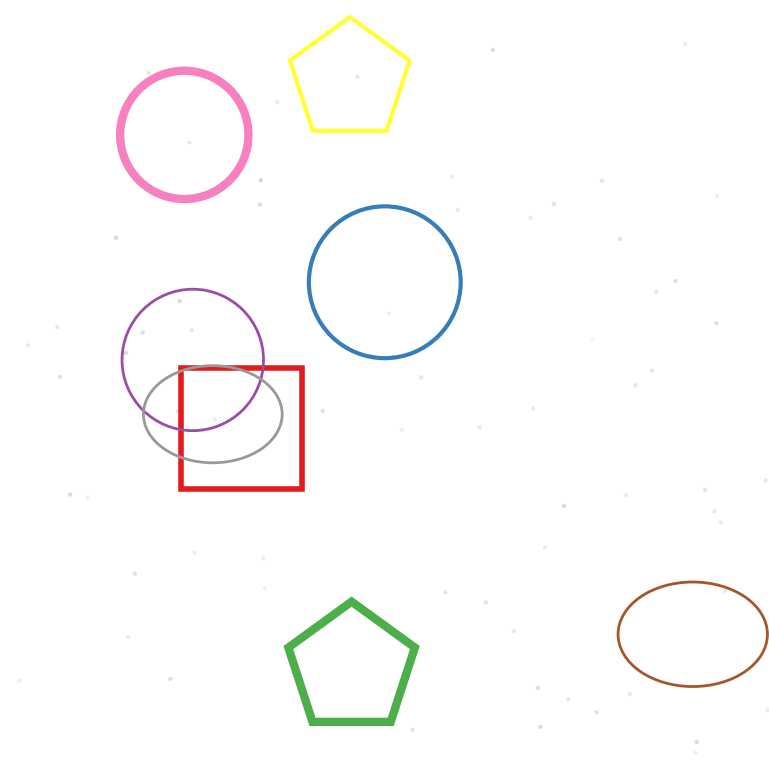[{"shape": "square", "thickness": 2, "radius": 0.39, "center": [0.313, 0.443]}, {"shape": "circle", "thickness": 1.5, "radius": 0.49, "center": [0.5, 0.633]}, {"shape": "pentagon", "thickness": 3, "radius": 0.43, "center": [0.457, 0.132]}, {"shape": "circle", "thickness": 1, "radius": 0.46, "center": [0.25, 0.533]}, {"shape": "pentagon", "thickness": 1.5, "radius": 0.41, "center": [0.454, 0.896]}, {"shape": "oval", "thickness": 1, "radius": 0.48, "center": [0.9, 0.176]}, {"shape": "circle", "thickness": 3, "radius": 0.42, "center": [0.239, 0.825]}, {"shape": "oval", "thickness": 1, "radius": 0.45, "center": [0.276, 0.462]}]